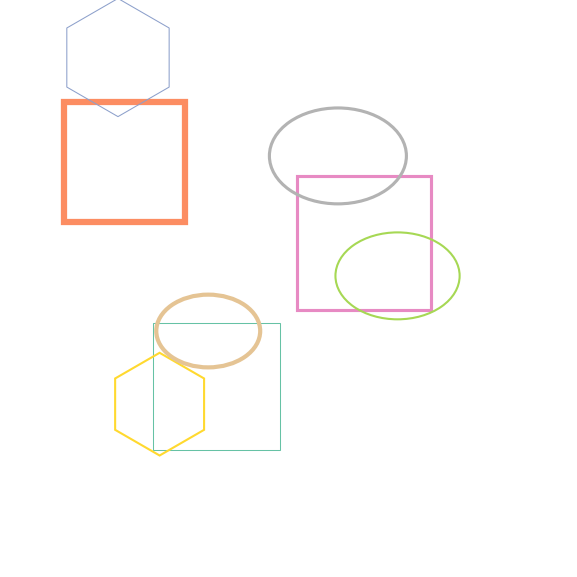[{"shape": "square", "thickness": 0.5, "radius": 0.55, "center": [0.374, 0.33]}, {"shape": "square", "thickness": 3, "radius": 0.52, "center": [0.215, 0.719]}, {"shape": "hexagon", "thickness": 0.5, "radius": 0.51, "center": [0.204, 0.9]}, {"shape": "square", "thickness": 1.5, "radius": 0.58, "center": [0.63, 0.578]}, {"shape": "oval", "thickness": 1, "radius": 0.54, "center": [0.688, 0.521]}, {"shape": "hexagon", "thickness": 1, "radius": 0.44, "center": [0.276, 0.299]}, {"shape": "oval", "thickness": 2, "radius": 0.45, "center": [0.361, 0.426]}, {"shape": "oval", "thickness": 1.5, "radius": 0.59, "center": [0.585, 0.729]}]